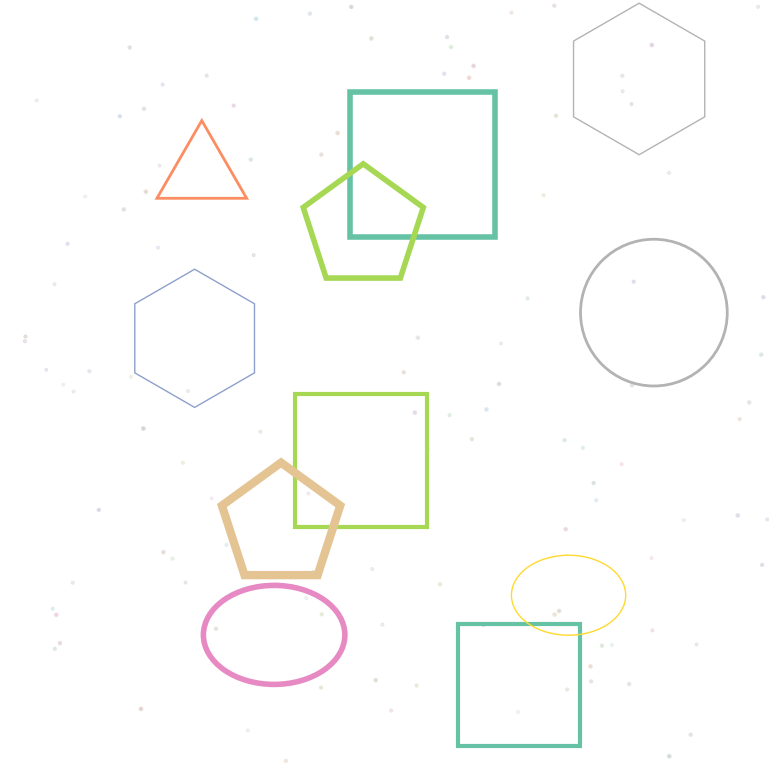[{"shape": "square", "thickness": 2, "radius": 0.47, "center": [0.549, 0.787]}, {"shape": "square", "thickness": 1.5, "radius": 0.39, "center": [0.674, 0.11]}, {"shape": "triangle", "thickness": 1, "radius": 0.34, "center": [0.262, 0.776]}, {"shape": "hexagon", "thickness": 0.5, "radius": 0.45, "center": [0.253, 0.561]}, {"shape": "oval", "thickness": 2, "radius": 0.46, "center": [0.356, 0.175]}, {"shape": "square", "thickness": 1.5, "radius": 0.43, "center": [0.469, 0.402]}, {"shape": "pentagon", "thickness": 2, "radius": 0.41, "center": [0.472, 0.705]}, {"shape": "oval", "thickness": 0.5, "radius": 0.37, "center": [0.738, 0.227]}, {"shape": "pentagon", "thickness": 3, "radius": 0.4, "center": [0.365, 0.318]}, {"shape": "hexagon", "thickness": 0.5, "radius": 0.49, "center": [0.83, 0.897]}, {"shape": "circle", "thickness": 1, "radius": 0.48, "center": [0.849, 0.594]}]